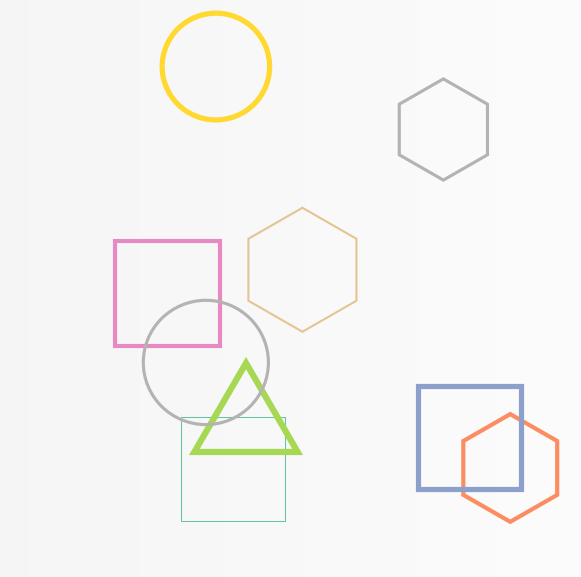[{"shape": "square", "thickness": 0.5, "radius": 0.45, "center": [0.401, 0.188]}, {"shape": "hexagon", "thickness": 2, "radius": 0.47, "center": [0.878, 0.189]}, {"shape": "square", "thickness": 2.5, "radius": 0.44, "center": [0.808, 0.241]}, {"shape": "square", "thickness": 2, "radius": 0.45, "center": [0.288, 0.491]}, {"shape": "triangle", "thickness": 3, "radius": 0.51, "center": [0.423, 0.268]}, {"shape": "circle", "thickness": 2.5, "radius": 0.46, "center": [0.371, 0.884]}, {"shape": "hexagon", "thickness": 1, "radius": 0.54, "center": [0.52, 0.532]}, {"shape": "hexagon", "thickness": 1.5, "radius": 0.44, "center": [0.763, 0.775]}, {"shape": "circle", "thickness": 1.5, "radius": 0.54, "center": [0.354, 0.371]}]